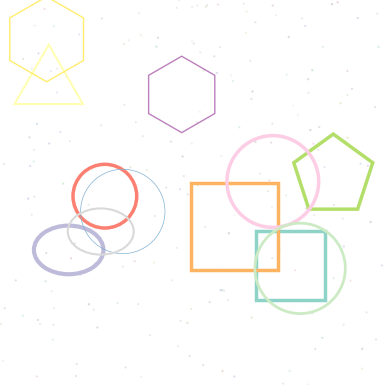[{"shape": "square", "thickness": 2.5, "radius": 0.44, "center": [0.754, 0.31]}, {"shape": "triangle", "thickness": 1.5, "radius": 0.51, "center": [0.127, 0.781]}, {"shape": "oval", "thickness": 3, "radius": 0.45, "center": [0.178, 0.351]}, {"shape": "circle", "thickness": 2.5, "radius": 0.41, "center": [0.272, 0.49]}, {"shape": "circle", "thickness": 0.5, "radius": 0.55, "center": [0.319, 0.451]}, {"shape": "square", "thickness": 2.5, "radius": 0.56, "center": [0.61, 0.412]}, {"shape": "pentagon", "thickness": 2.5, "radius": 0.54, "center": [0.866, 0.544]}, {"shape": "circle", "thickness": 2.5, "radius": 0.6, "center": [0.709, 0.529]}, {"shape": "oval", "thickness": 1.5, "radius": 0.43, "center": [0.262, 0.399]}, {"shape": "hexagon", "thickness": 1, "radius": 0.5, "center": [0.472, 0.755]}, {"shape": "circle", "thickness": 2, "radius": 0.59, "center": [0.78, 0.303]}, {"shape": "hexagon", "thickness": 1, "radius": 0.55, "center": [0.121, 0.898]}]